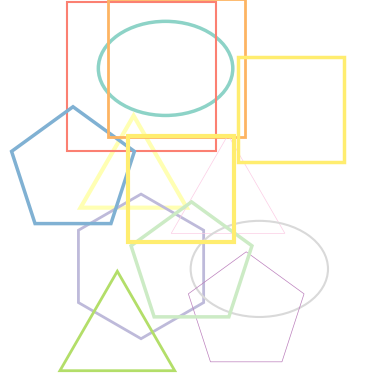[{"shape": "oval", "thickness": 2.5, "radius": 0.87, "center": [0.43, 0.822]}, {"shape": "triangle", "thickness": 3, "radius": 0.8, "center": [0.347, 0.54]}, {"shape": "hexagon", "thickness": 2, "radius": 0.94, "center": [0.366, 0.308]}, {"shape": "square", "thickness": 1.5, "radius": 0.97, "center": [0.368, 0.802]}, {"shape": "pentagon", "thickness": 2.5, "radius": 0.84, "center": [0.19, 0.555]}, {"shape": "square", "thickness": 2, "radius": 0.9, "center": [0.458, 0.823]}, {"shape": "triangle", "thickness": 2, "radius": 0.86, "center": [0.305, 0.123]}, {"shape": "triangle", "thickness": 0.5, "radius": 0.85, "center": [0.592, 0.479]}, {"shape": "oval", "thickness": 1.5, "radius": 0.89, "center": [0.674, 0.302]}, {"shape": "pentagon", "thickness": 0.5, "radius": 0.79, "center": [0.639, 0.188]}, {"shape": "pentagon", "thickness": 2.5, "radius": 0.83, "center": [0.497, 0.311]}, {"shape": "square", "thickness": 3, "radius": 0.69, "center": [0.471, 0.509]}, {"shape": "square", "thickness": 2.5, "radius": 0.68, "center": [0.756, 0.716]}]